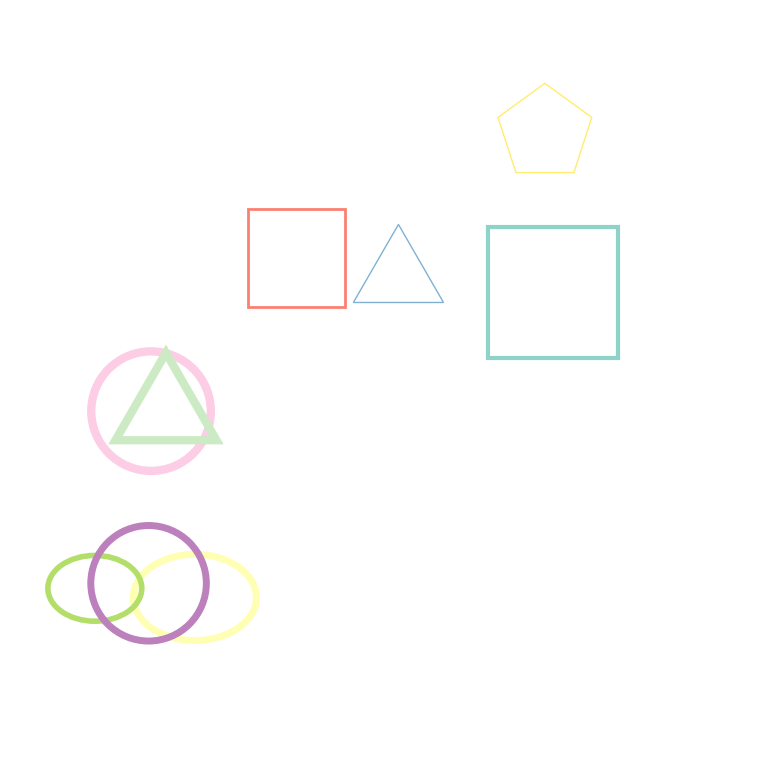[{"shape": "square", "thickness": 1.5, "radius": 0.42, "center": [0.718, 0.62]}, {"shape": "oval", "thickness": 2.5, "radius": 0.4, "center": [0.253, 0.224]}, {"shape": "square", "thickness": 1, "radius": 0.32, "center": [0.385, 0.665]}, {"shape": "triangle", "thickness": 0.5, "radius": 0.34, "center": [0.517, 0.641]}, {"shape": "oval", "thickness": 2, "radius": 0.3, "center": [0.123, 0.236]}, {"shape": "circle", "thickness": 3, "radius": 0.39, "center": [0.196, 0.466]}, {"shape": "circle", "thickness": 2.5, "radius": 0.38, "center": [0.193, 0.242]}, {"shape": "triangle", "thickness": 3, "radius": 0.38, "center": [0.216, 0.466]}, {"shape": "pentagon", "thickness": 0.5, "radius": 0.32, "center": [0.708, 0.828]}]